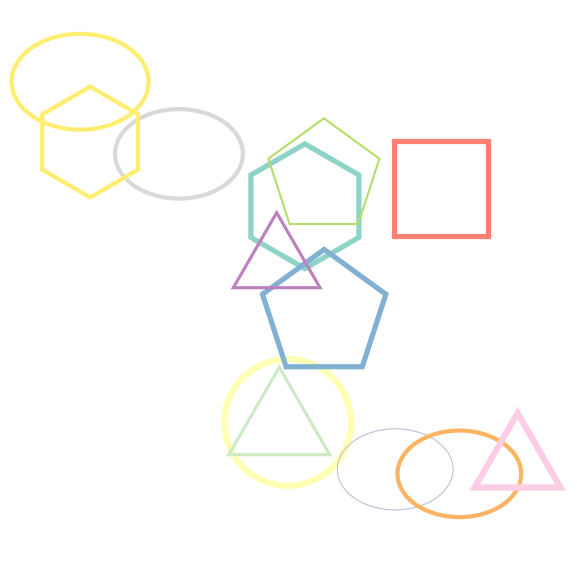[{"shape": "hexagon", "thickness": 2.5, "radius": 0.54, "center": [0.528, 0.642]}, {"shape": "circle", "thickness": 3, "radius": 0.55, "center": [0.498, 0.268]}, {"shape": "oval", "thickness": 0.5, "radius": 0.5, "center": [0.684, 0.186]}, {"shape": "square", "thickness": 2.5, "radius": 0.41, "center": [0.764, 0.673]}, {"shape": "pentagon", "thickness": 2.5, "radius": 0.56, "center": [0.561, 0.455]}, {"shape": "oval", "thickness": 2, "radius": 0.54, "center": [0.795, 0.179]}, {"shape": "pentagon", "thickness": 1, "radius": 0.51, "center": [0.561, 0.693]}, {"shape": "triangle", "thickness": 3, "radius": 0.43, "center": [0.896, 0.198]}, {"shape": "oval", "thickness": 2, "radius": 0.55, "center": [0.31, 0.733]}, {"shape": "triangle", "thickness": 1.5, "radius": 0.43, "center": [0.479, 0.544]}, {"shape": "triangle", "thickness": 1.5, "radius": 0.5, "center": [0.484, 0.262]}, {"shape": "oval", "thickness": 2, "radius": 0.59, "center": [0.139, 0.858]}, {"shape": "hexagon", "thickness": 2, "radius": 0.48, "center": [0.156, 0.753]}]